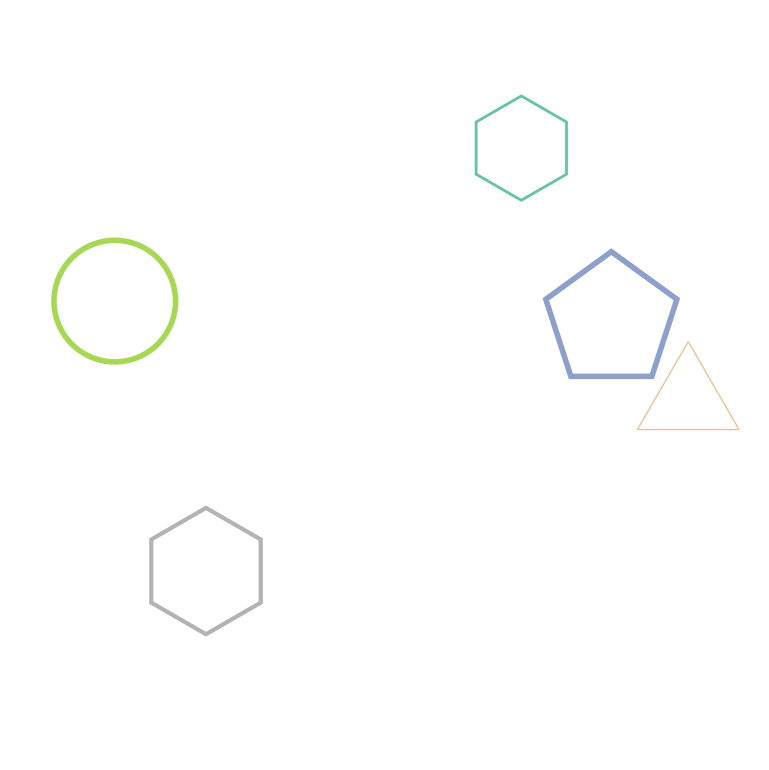[{"shape": "hexagon", "thickness": 1, "radius": 0.34, "center": [0.677, 0.808]}, {"shape": "pentagon", "thickness": 2, "radius": 0.45, "center": [0.794, 0.584]}, {"shape": "circle", "thickness": 2, "radius": 0.39, "center": [0.149, 0.609]}, {"shape": "triangle", "thickness": 0.5, "radius": 0.38, "center": [0.894, 0.48]}, {"shape": "hexagon", "thickness": 1.5, "radius": 0.41, "center": [0.268, 0.258]}]